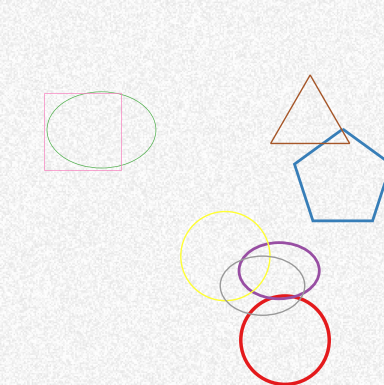[{"shape": "circle", "thickness": 2.5, "radius": 0.57, "center": [0.74, 0.116]}, {"shape": "pentagon", "thickness": 2, "radius": 0.66, "center": [0.89, 0.533]}, {"shape": "oval", "thickness": 0.5, "radius": 0.71, "center": [0.264, 0.663]}, {"shape": "oval", "thickness": 2, "radius": 0.52, "center": [0.725, 0.297]}, {"shape": "circle", "thickness": 1, "radius": 0.58, "center": [0.585, 0.335]}, {"shape": "triangle", "thickness": 1, "radius": 0.59, "center": [0.806, 0.687]}, {"shape": "square", "thickness": 0.5, "radius": 0.5, "center": [0.214, 0.66]}, {"shape": "oval", "thickness": 1, "radius": 0.55, "center": [0.682, 0.258]}]